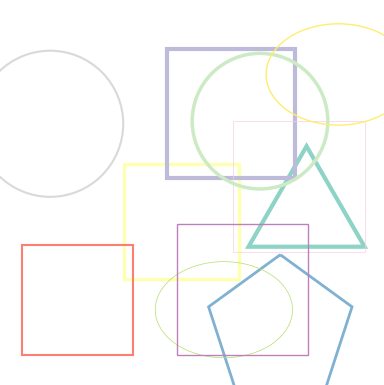[{"shape": "triangle", "thickness": 3, "radius": 0.87, "center": [0.796, 0.446]}, {"shape": "square", "thickness": 2.5, "radius": 0.75, "center": [0.471, 0.425]}, {"shape": "square", "thickness": 3, "radius": 0.83, "center": [0.6, 0.705]}, {"shape": "square", "thickness": 1.5, "radius": 0.72, "center": [0.201, 0.221]}, {"shape": "pentagon", "thickness": 2, "radius": 0.98, "center": [0.728, 0.143]}, {"shape": "oval", "thickness": 0.5, "radius": 0.89, "center": [0.582, 0.196]}, {"shape": "square", "thickness": 0.5, "radius": 0.86, "center": [0.778, 0.515]}, {"shape": "circle", "thickness": 1.5, "radius": 0.95, "center": [0.13, 0.679]}, {"shape": "square", "thickness": 1, "radius": 0.85, "center": [0.63, 0.249]}, {"shape": "circle", "thickness": 2.5, "radius": 0.88, "center": [0.675, 0.685]}, {"shape": "oval", "thickness": 1, "radius": 0.94, "center": [0.879, 0.807]}]